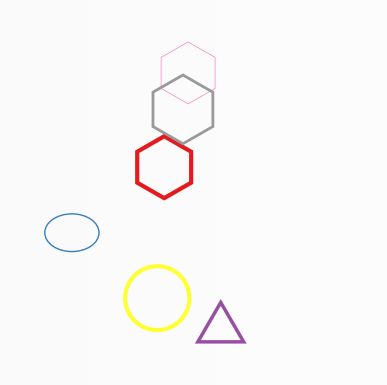[{"shape": "hexagon", "thickness": 3, "radius": 0.4, "center": [0.424, 0.566]}, {"shape": "oval", "thickness": 1, "radius": 0.35, "center": [0.186, 0.396]}, {"shape": "triangle", "thickness": 2.5, "radius": 0.34, "center": [0.57, 0.146]}, {"shape": "circle", "thickness": 3, "radius": 0.41, "center": [0.406, 0.226]}, {"shape": "hexagon", "thickness": 0.5, "radius": 0.4, "center": [0.485, 0.811]}, {"shape": "hexagon", "thickness": 2, "radius": 0.45, "center": [0.472, 0.716]}]